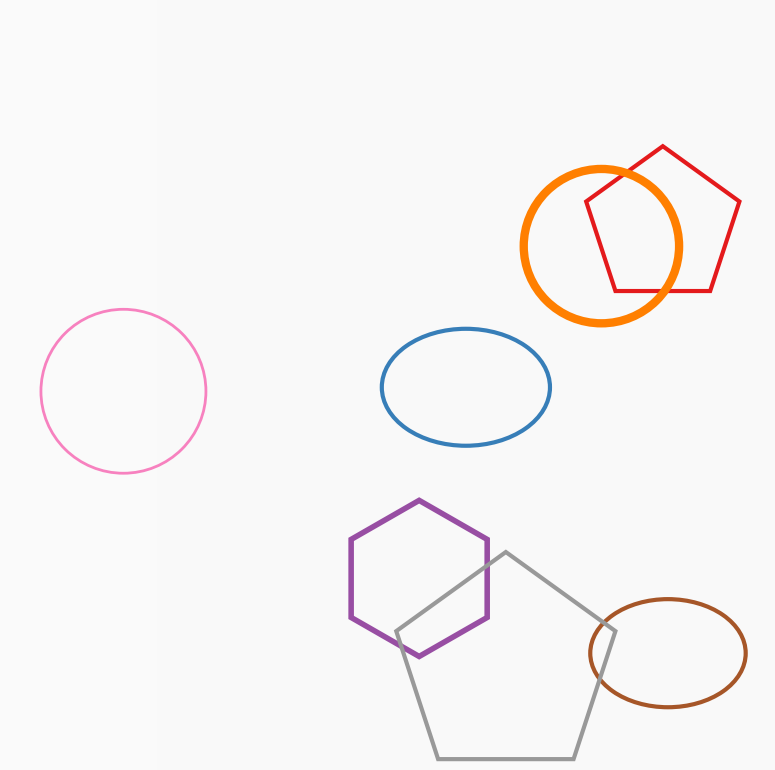[{"shape": "pentagon", "thickness": 1.5, "radius": 0.52, "center": [0.855, 0.706]}, {"shape": "oval", "thickness": 1.5, "radius": 0.54, "center": [0.601, 0.497]}, {"shape": "hexagon", "thickness": 2, "radius": 0.51, "center": [0.541, 0.249]}, {"shape": "circle", "thickness": 3, "radius": 0.5, "center": [0.776, 0.68]}, {"shape": "oval", "thickness": 1.5, "radius": 0.5, "center": [0.862, 0.152]}, {"shape": "circle", "thickness": 1, "radius": 0.53, "center": [0.159, 0.492]}, {"shape": "pentagon", "thickness": 1.5, "radius": 0.74, "center": [0.653, 0.134]}]